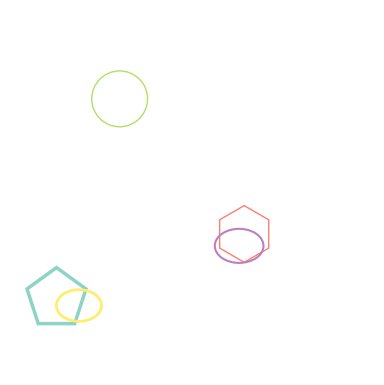[{"shape": "pentagon", "thickness": 2.5, "radius": 0.4, "center": [0.147, 0.225]}, {"shape": "hexagon", "thickness": 1, "radius": 0.37, "center": [0.634, 0.392]}, {"shape": "circle", "thickness": 1, "radius": 0.36, "center": [0.311, 0.743]}, {"shape": "oval", "thickness": 1.5, "radius": 0.32, "center": [0.621, 0.361]}, {"shape": "oval", "thickness": 2, "radius": 0.29, "center": [0.205, 0.206]}]